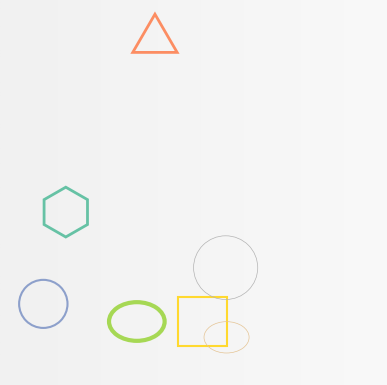[{"shape": "hexagon", "thickness": 2, "radius": 0.32, "center": [0.17, 0.449]}, {"shape": "triangle", "thickness": 2, "radius": 0.33, "center": [0.4, 0.897]}, {"shape": "circle", "thickness": 1.5, "radius": 0.31, "center": [0.112, 0.211]}, {"shape": "oval", "thickness": 3, "radius": 0.36, "center": [0.353, 0.165]}, {"shape": "square", "thickness": 1.5, "radius": 0.32, "center": [0.522, 0.165]}, {"shape": "oval", "thickness": 0.5, "radius": 0.29, "center": [0.585, 0.124]}, {"shape": "circle", "thickness": 0.5, "radius": 0.41, "center": [0.582, 0.305]}]